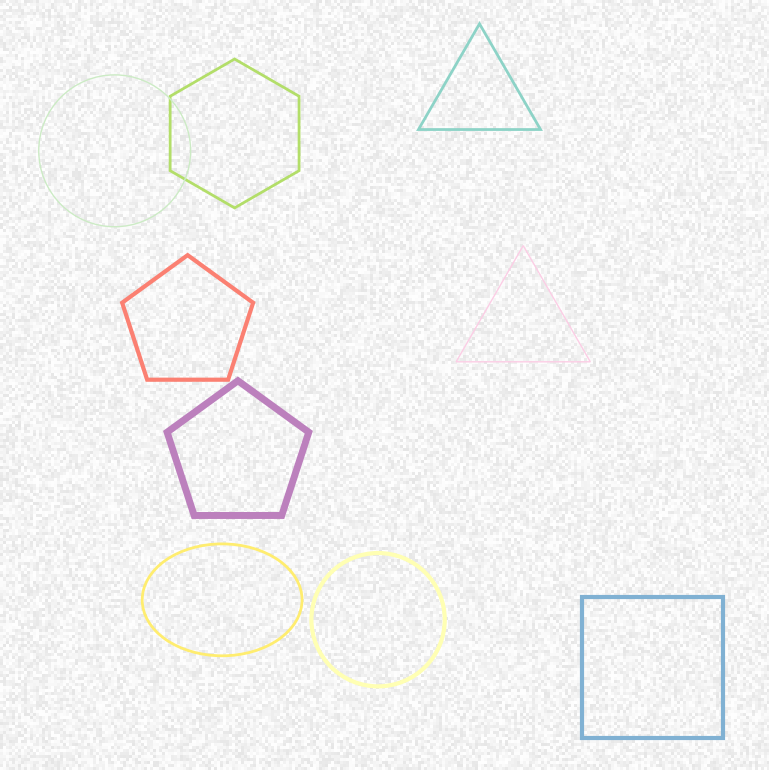[{"shape": "triangle", "thickness": 1, "radius": 0.46, "center": [0.623, 0.878]}, {"shape": "circle", "thickness": 1.5, "radius": 0.43, "center": [0.491, 0.195]}, {"shape": "pentagon", "thickness": 1.5, "radius": 0.45, "center": [0.244, 0.579]}, {"shape": "square", "thickness": 1.5, "radius": 0.46, "center": [0.847, 0.134]}, {"shape": "hexagon", "thickness": 1, "radius": 0.48, "center": [0.305, 0.827]}, {"shape": "triangle", "thickness": 0.5, "radius": 0.5, "center": [0.68, 0.58]}, {"shape": "pentagon", "thickness": 2.5, "radius": 0.48, "center": [0.309, 0.409]}, {"shape": "circle", "thickness": 0.5, "radius": 0.49, "center": [0.149, 0.804]}, {"shape": "oval", "thickness": 1, "radius": 0.52, "center": [0.288, 0.221]}]